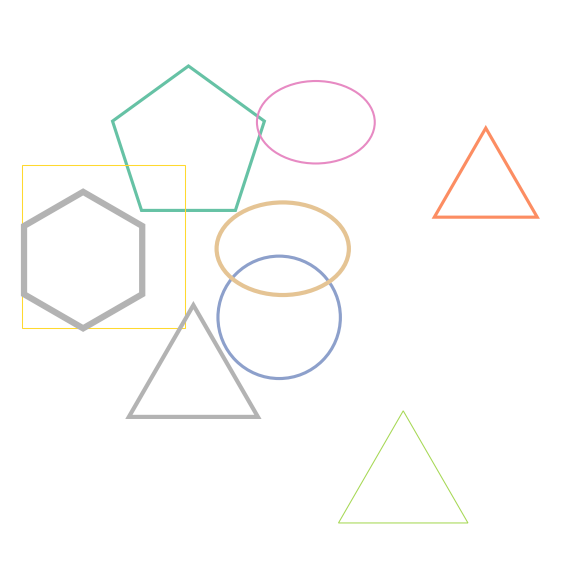[{"shape": "pentagon", "thickness": 1.5, "radius": 0.69, "center": [0.326, 0.747]}, {"shape": "triangle", "thickness": 1.5, "radius": 0.51, "center": [0.841, 0.675]}, {"shape": "circle", "thickness": 1.5, "radius": 0.53, "center": [0.483, 0.45]}, {"shape": "oval", "thickness": 1, "radius": 0.51, "center": [0.547, 0.787]}, {"shape": "triangle", "thickness": 0.5, "radius": 0.65, "center": [0.698, 0.158]}, {"shape": "square", "thickness": 0.5, "radius": 0.7, "center": [0.179, 0.572]}, {"shape": "oval", "thickness": 2, "radius": 0.57, "center": [0.49, 0.568]}, {"shape": "triangle", "thickness": 2, "radius": 0.65, "center": [0.335, 0.342]}, {"shape": "hexagon", "thickness": 3, "radius": 0.59, "center": [0.144, 0.549]}]